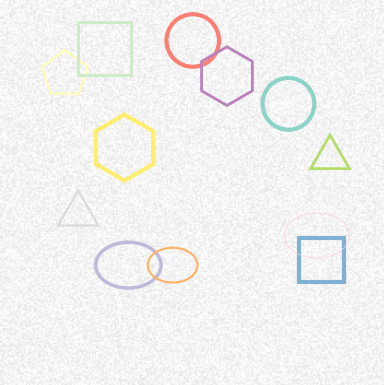[{"shape": "circle", "thickness": 3, "radius": 0.34, "center": [0.749, 0.73]}, {"shape": "pentagon", "thickness": 1.5, "radius": 0.31, "center": [0.168, 0.807]}, {"shape": "oval", "thickness": 2.5, "radius": 0.42, "center": [0.333, 0.311]}, {"shape": "circle", "thickness": 3, "radius": 0.34, "center": [0.501, 0.895]}, {"shape": "square", "thickness": 3, "radius": 0.29, "center": [0.836, 0.325]}, {"shape": "oval", "thickness": 1.5, "radius": 0.32, "center": [0.448, 0.311]}, {"shape": "triangle", "thickness": 2, "radius": 0.29, "center": [0.857, 0.591]}, {"shape": "oval", "thickness": 0.5, "radius": 0.42, "center": [0.823, 0.388]}, {"shape": "triangle", "thickness": 1.5, "radius": 0.3, "center": [0.203, 0.445]}, {"shape": "hexagon", "thickness": 2, "radius": 0.38, "center": [0.59, 0.802]}, {"shape": "square", "thickness": 2, "radius": 0.34, "center": [0.272, 0.874]}, {"shape": "hexagon", "thickness": 3, "radius": 0.43, "center": [0.323, 0.617]}]